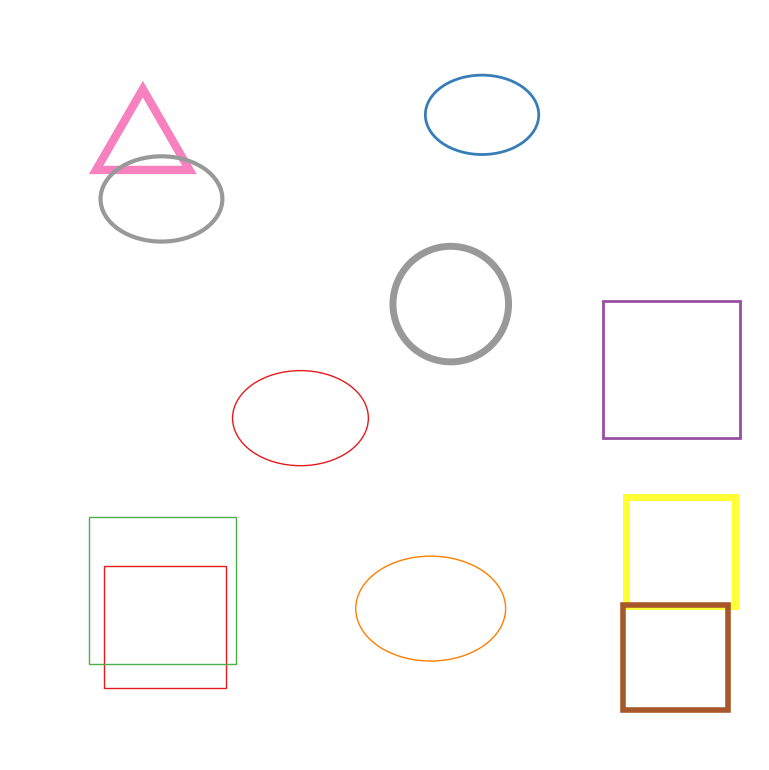[{"shape": "oval", "thickness": 0.5, "radius": 0.44, "center": [0.39, 0.457]}, {"shape": "square", "thickness": 0.5, "radius": 0.4, "center": [0.214, 0.185]}, {"shape": "oval", "thickness": 1, "radius": 0.37, "center": [0.626, 0.851]}, {"shape": "square", "thickness": 0.5, "radius": 0.48, "center": [0.211, 0.233]}, {"shape": "square", "thickness": 1, "radius": 0.45, "center": [0.872, 0.52]}, {"shape": "oval", "thickness": 0.5, "radius": 0.49, "center": [0.559, 0.21]}, {"shape": "square", "thickness": 2.5, "radius": 0.35, "center": [0.883, 0.284]}, {"shape": "square", "thickness": 2, "radius": 0.34, "center": [0.877, 0.146]}, {"shape": "triangle", "thickness": 3, "radius": 0.35, "center": [0.185, 0.814]}, {"shape": "circle", "thickness": 2.5, "radius": 0.38, "center": [0.585, 0.605]}, {"shape": "oval", "thickness": 1.5, "radius": 0.4, "center": [0.21, 0.742]}]